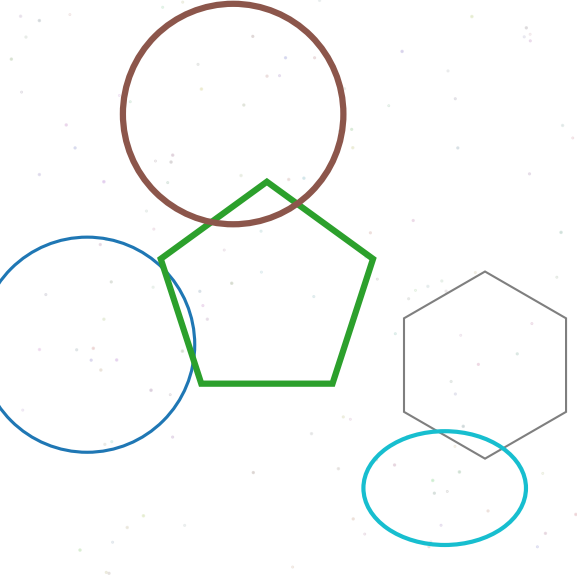[{"shape": "circle", "thickness": 1.5, "radius": 0.93, "center": [0.151, 0.402]}, {"shape": "pentagon", "thickness": 3, "radius": 0.97, "center": [0.462, 0.491]}, {"shape": "circle", "thickness": 3, "radius": 0.95, "center": [0.404, 0.802]}, {"shape": "hexagon", "thickness": 1, "radius": 0.81, "center": [0.84, 0.367]}, {"shape": "oval", "thickness": 2, "radius": 0.7, "center": [0.77, 0.154]}]